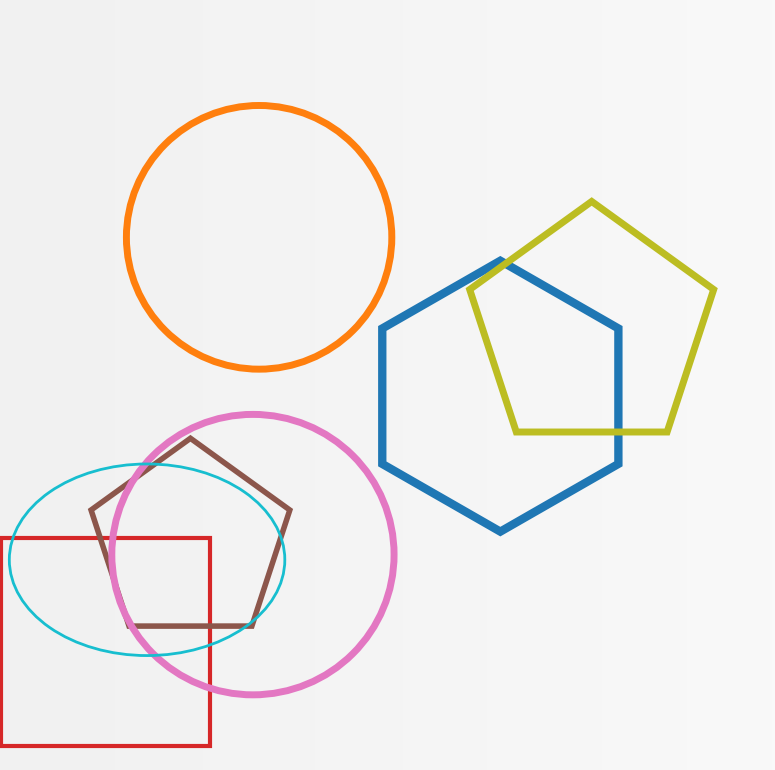[{"shape": "hexagon", "thickness": 3, "radius": 0.88, "center": [0.646, 0.485]}, {"shape": "circle", "thickness": 2.5, "radius": 0.86, "center": [0.334, 0.692]}, {"shape": "square", "thickness": 1.5, "radius": 0.68, "center": [0.136, 0.166]}, {"shape": "pentagon", "thickness": 2, "radius": 0.67, "center": [0.246, 0.296]}, {"shape": "circle", "thickness": 2.5, "radius": 0.91, "center": [0.326, 0.28]}, {"shape": "pentagon", "thickness": 2.5, "radius": 0.83, "center": [0.763, 0.573]}, {"shape": "oval", "thickness": 1, "radius": 0.89, "center": [0.19, 0.273]}]